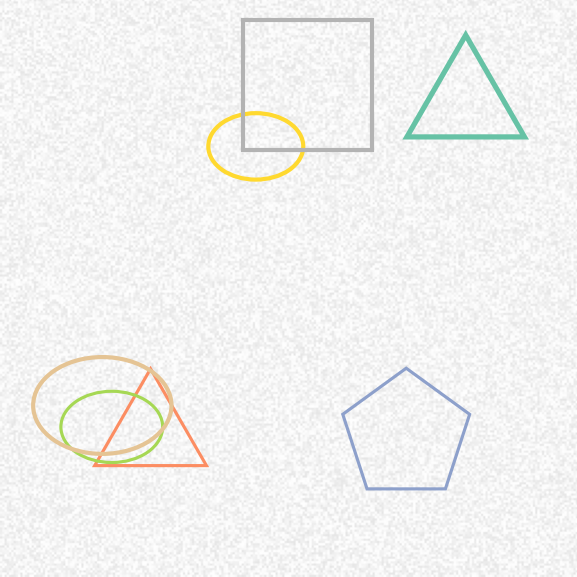[{"shape": "triangle", "thickness": 2.5, "radius": 0.59, "center": [0.806, 0.821]}, {"shape": "triangle", "thickness": 1.5, "radius": 0.56, "center": [0.261, 0.249]}, {"shape": "pentagon", "thickness": 1.5, "radius": 0.58, "center": [0.703, 0.246]}, {"shape": "oval", "thickness": 1.5, "radius": 0.44, "center": [0.194, 0.26]}, {"shape": "oval", "thickness": 2, "radius": 0.41, "center": [0.443, 0.746]}, {"shape": "oval", "thickness": 2, "radius": 0.6, "center": [0.177, 0.297]}, {"shape": "square", "thickness": 2, "radius": 0.56, "center": [0.532, 0.852]}]